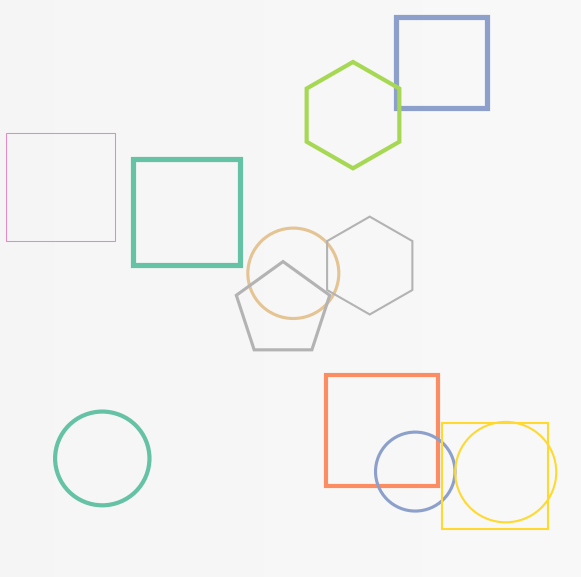[{"shape": "circle", "thickness": 2, "radius": 0.41, "center": [0.176, 0.205]}, {"shape": "square", "thickness": 2.5, "radius": 0.46, "center": [0.321, 0.633]}, {"shape": "square", "thickness": 2, "radius": 0.48, "center": [0.657, 0.254]}, {"shape": "square", "thickness": 2.5, "radius": 0.39, "center": [0.76, 0.891]}, {"shape": "circle", "thickness": 1.5, "radius": 0.34, "center": [0.714, 0.183]}, {"shape": "square", "thickness": 0.5, "radius": 0.47, "center": [0.104, 0.676]}, {"shape": "hexagon", "thickness": 2, "radius": 0.46, "center": [0.607, 0.8]}, {"shape": "square", "thickness": 1, "radius": 0.46, "center": [0.852, 0.175]}, {"shape": "circle", "thickness": 1, "radius": 0.43, "center": [0.87, 0.182]}, {"shape": "circle", "thickness": 1.5, "radius": 0.39, "center": [0.505, 0.526]}, {"shape": "pentagon", "thickness": 1.5, "radius": 0.42, "center": [0.487, 0.462]}, {"shape": "hexagon", "thickness": 1, "radius": 0.42, "center": [0.636, 0.539]}]